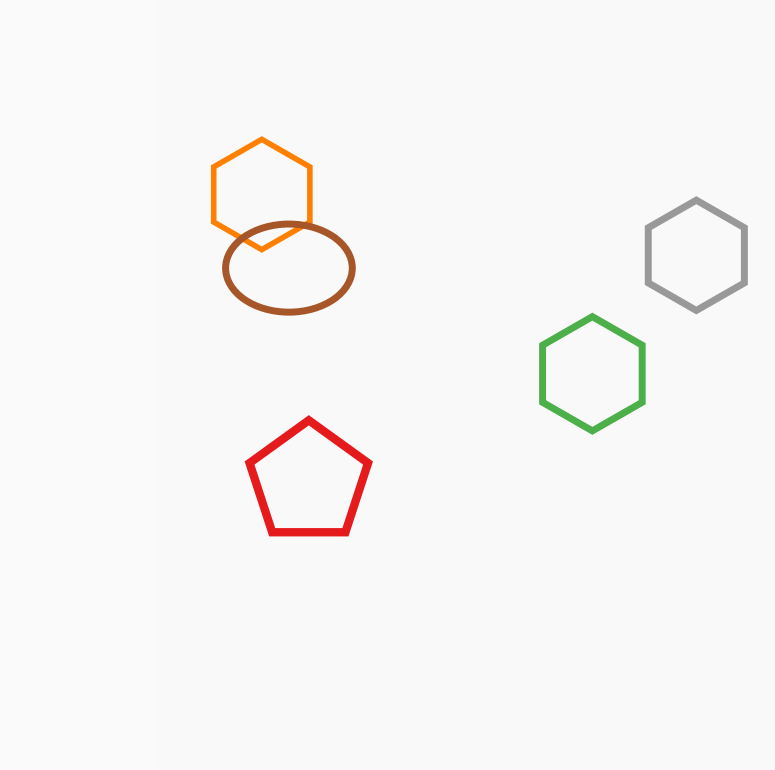[{"shape": "pentagon", "thickness": 3, "radius": 0.4, "center": [0.398, 0.374]}, {"shape": "hexagon", "thickness": 2.5, "radius": 0.37, "center": [0.764, 0.515]}, {"shape": "hexagon", "thickness": 2, "radius": 0.36, "center": [0.338, 0.747]}, {"shape": "oval", "thickness": 2.5, "radius": 0.41, "center": [0.373, 0.652]}, {"shape": "hexagon", "thickness": 2.5, "radius": 0.36, "center": [0.898, 0.668]}]